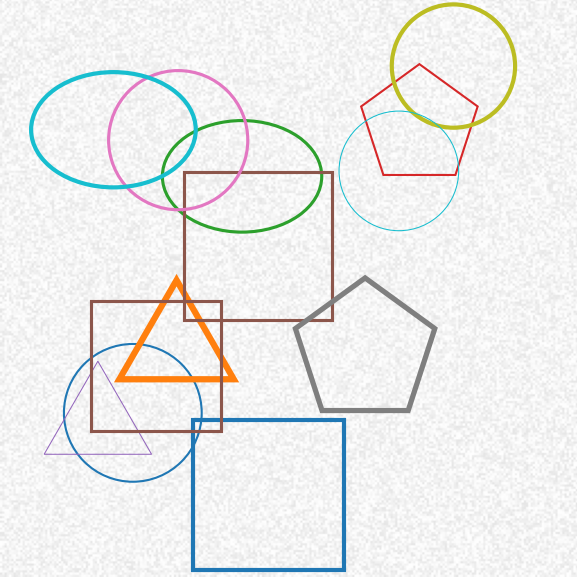[{"shape": "circle", "thickness": 1, "radius": 0.6, "center": [0.23, 0.284]}, {"shape": "square", "thickness": 2, "radius": 0.65, "center": [0.465, 0.142]}, {"shape": "triangle", "thickness": 3, "radius": 0.57, "center": [0.306, 0.4]}, {"shape": "oval", "thickness": 1.5, "radius": 0.69, "center": [0.419, 0.694]}, {"shape": "pentagon", "thickness": 1, "radius": 0.53, "center": [0.726, 0.782]}, {"shape": "triangle", "thickness": 0.5, "radius": 0.54, "center": [0.169, 0.266]}, {"shape": "square", "thickness": 1.5, "radius": 0.64, "center": [0.447, 0.573]}, {"shape": "square", "thickness": 1.5, "radius": 0.56, "center": [0.271, 0.366]}, {"shape": "circle", "thickness": 1.5, "radius": 0.6, "center": [0.309, 0.756]}, {"shape": "pentagon", "thickness": 2.5, "radius": 0.63, "center": [0.632, 0.391]}, {"shape": "circle", "thickness": 2, "radius": 0.53, "center": [0.785, 0.885]}, {"shape": "oval", "thickness": 2, "radius": 0.71, "center": [0.196, 0.774]}, {"shape": "circle", "thickness": 0.5, "radius": 0.52, "center": [0.691, 0.703]}]